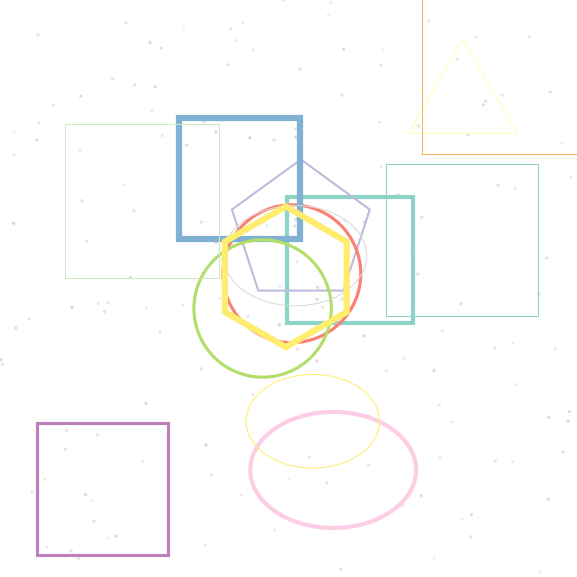[{"shape": "square", "thickness": 0.5, "radius": 0.66, "center": [0.799, 0.583]}, {"shape": "square", "thickness": 2, "radius": 0.55, "center": [0.605, 0.549]}, {"shape": "triangle", "thickness": 0.5, "radius": 0.54, "center": [0.801, 0.823]}, {"shape": "pentagon", "thickness": 1, "radius": 0.63, "center": [0.521, 0.597]}, {"shape": "circle", "thickness": 1.5, "radius": 0.6, "center": [0.505, 0.525]}, {"shape": "square", "thickness": 3, "radius": 0.53, "center": [0.414, 0.69]}, {"shape": "square", "thickness": 0.5, "radius": 0.67, "center": [0.866, 0.867]}, {"shape": "circle", "thickness": 1.5, "radius": 0.59, "center": [0.455, 0.465]}, {"shape": "oval", "thickness": 2, "radius": 0.72, "center": [0.577, 0.185]}, {"shape": "oval", "thickness": 0.5, "radius": 0.62, "center": [0.511, 0.556]}, {"shape": "square", "thickness": 1.5, "radius": 0.57, "center": [0.178, 0.152]}, {"shape": "square", "thickness": 0.5, "radius": 0.67, "center": [0.246, 0.651]}, {"shape": "oval", "thickness": 0.5, "radius": 0.58, "center": [0.542, 0.27]}, {"shape": "hexagon", "thickness": 3, "radius": 0.61, "center": [0.495, 0.52]}]